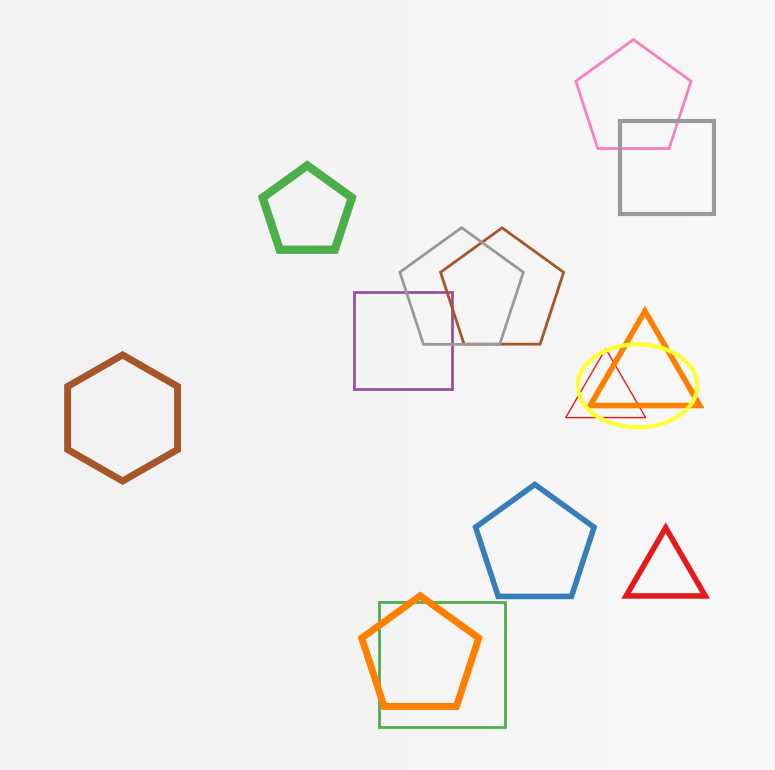[{"shape": "triangle", "thickness": 0.5, "radius": 0.3, "center": [0.782, 0.487]}, {"shape": "triangle", "thickness": 2, "radius": 0.29, "center": [0.859, 0.256]}, {"shape": "pentagon", "thickness": 2, "radius": 0.4, "center": [0.69, 0.29]}, {"shape": "pentagon", "thickness": 3, "radius": 0.3, "center": [0.396, 0.725]}, {"shape": "square", "thickness": 1, "radius": 0.4, "center": [0.57, 0.137]}, {"shape": "square", "thickness": 1, "radius": 0.32, "center": [0.52, 0.557]}, {"shape": "pentagon", "thickness": 2.5, "radius": 0.4, "center": [0.542, 0.147]}, {"shape": "triangle", "thickness": 2, "radius": 0.41, "center": [0.832, 0.514]}, {"shape": "oval", "thickness": 1.5, "radius": 0.39, "center": [0.823, 0.499]}, {"shape": "pentagon", "thickness": 1, "radius": 0.42, "center": [0.648, 0.621]}, {"shape": "hexagon", "thickness": 2.5, "radius": 0.41, "center": [0.158, 0.457]}, {"shape": "pentagon", "thickness": 1, "radius": 0.39, "center": [0.817, 0.87]}, {"shape": "square", "thickness": 1.5, "radius": 0.3, "center": [0.86, 0.783]}, {"shape": "pentagon", "thickness": 1, "radius": 0.42, "center": [0.596, 0.621]}]